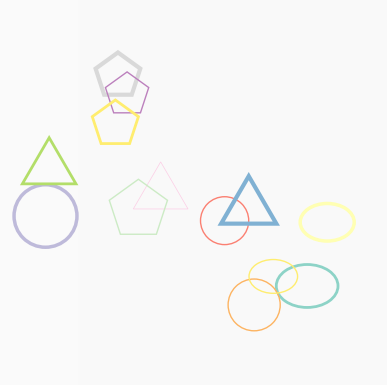[{"shape": "oval", "thickness": 2, "radius": 0.4, "center": [0.793, 0.257]}, {"shape": "oval", "thickness": 2.5, "radius": 0.35, "center": [0.844, 0.423]}, {"shape": "circle", "thickness": 2.5, "radius": 0.41, "center": [0.117, 0.439]}, {"shape": "circle", "thickness": 1, "radius": 0.31, "center": [0.58, 0.427]}, {"shape": "triangle", "thickness": 3, "radius": 0.41, "center": [0.642, 0.46]}, {"shape": "circle", "thickness": 1, "radius": 0.34, "center": [0.656, 0.208]}, {"shape": "triangle", "thickness": 2, "radius": 0.4, "center": [0.127, 0.562]}, {"shape": "triangle", "thickness": 0.5, "radius": 0.41, "center": [0.415, 0.498]}, {"shape": "pentagon", "thickness": 3, "radius": 0.3, "center": [0.304, 0.803]}, {"shape": "pentagon", "thickness": 1, "radius": 0.29, "center": [0.328, 0.754]}, {"shape": "pentagon", "thickness": 1, "radius": 0.39, "center": [0.357, 0.455]}, {"shape": "pentagon", "thickness": 2, "radius": 0.31, "center": [0.298, 0.678]}, {"shape": "oval", "thickness": 1, "radius": 0.31, "center": [0.705, 0.282]}]